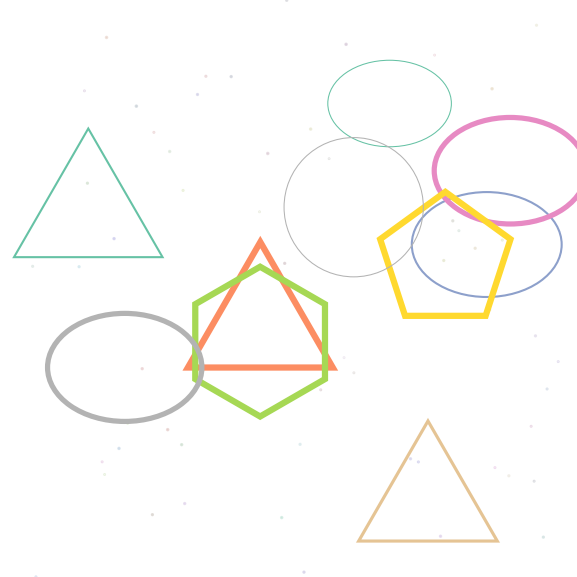[{"shape": "oval", "thickness": 0.5, "radius": 0.53, "center": [0.675, 0.82]}, {"shape": "triangle", "thickness": 1, "radius": 0.74, "center": [0.153, 0.628]}, {"shape": "triangle", "thickness": 3, "radius": 0.72, "center": [0.451, 0.435]}, {"shape": "oval", "thickness": 1, "radius": 0.65, "center": [0.843, 0.576]}, {"shape": "oval", "thickness": 2.5, "radius": 0.66, "center": [0.884, 0.704]}, {"shape": "hexagon", "thickness": 3, "radius": 0.65, "center": [0.45, 0.408]}, {"shape": "pentagon", "thickness": 3, "radius": 0.59, "center": [0.771, 0.548]}, {"shape": "triangle", "thickness": 1.5, "radius": 0.69, "center": [0.741, 0.132]}, {"shape": "oval", "thickness": 2.5, "radius": 0.67, "center": [0.216, 0.363]}, {"shape": "circle", "thickness": 0.5, "radius": 0.6, "center": [0.612, 0.64]}]